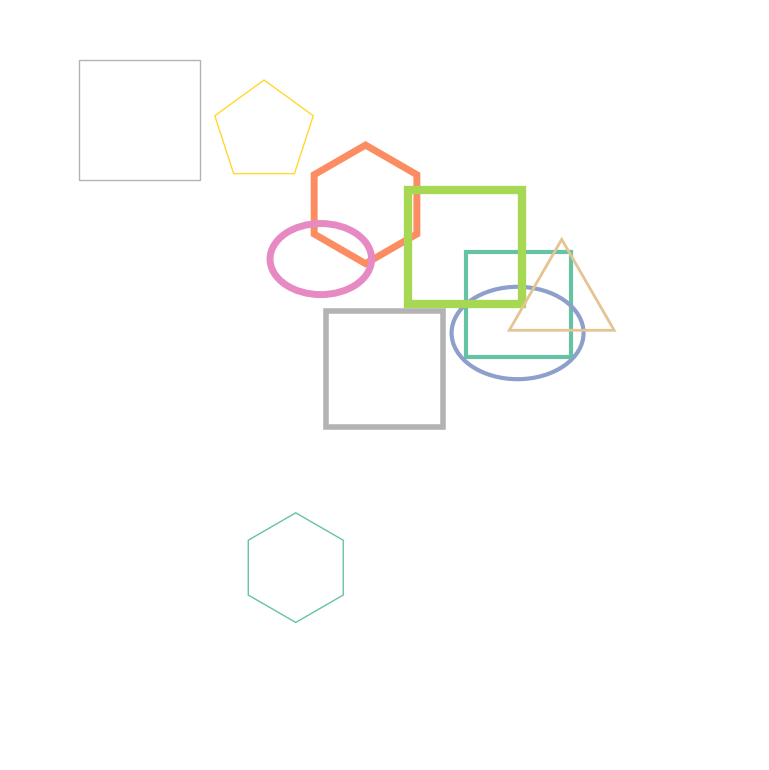[{"shape": "hexagon", "thickness": 0.5, "radius": 0.36, "center": [0.384, 0.263]}, {"shape": "square", "thickness": 1.5, "radius": 0.34, "center": [0.673, 0.604]}, {"shape": "hexagon", "thickness": 2.5, "radius": 0.39, "center": [0.475, 0.735]}, {"shape": "oval", "thickness": 1.5, "radius": 0.43, "center": [0.672, 0.568]}, {"shape": "oval", "thickness": 2.5, "radius": 0.33, "center": [0.417, 0.664]}, {"shape": "square", "thickness": 3, "radius": 0.37, "center": [0.604, 0.679]}, {"shape": "pentagon", "thickness": 0.5, "radius": 0.34, "center": [0.343, 0.829]}, {"shape": "triangle", "thickness": 1, "radius": 0.39, "center": [0.73, 0.61]}, {"shape": "square", "thickness": 0.5, "radius": 0.39, "center": [0.181, 0.844]}, {"shape": "square", "thickness": 2, "radius": 0.38, "center": [0.499, 0.521]}]